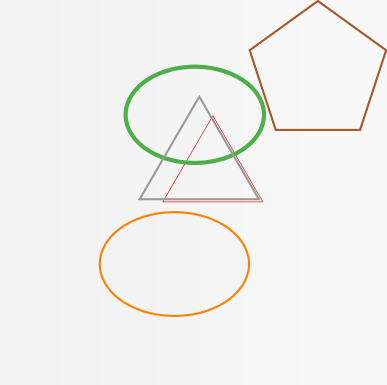[{"shape": "triangle", "thickness": 0.5, "radius": 0.75, "center": [0.549, 0.55]}, {"shape": "oval", "thickness": 3, "radius": 0.89, "center": [0.503, 0.702]}, {"shape": "oval", "thickness": 1.5, "radius": 0.96, "center": [0.45, 0.314]}, {"shape": "pentagon", "thickness": 1.5, "radius": 0.93, "center": [0.82, 0.812]}, {"shape": "triangle", "thickness": 1.5, "radius": 0.89, "center": [0.514, 0.571]}]